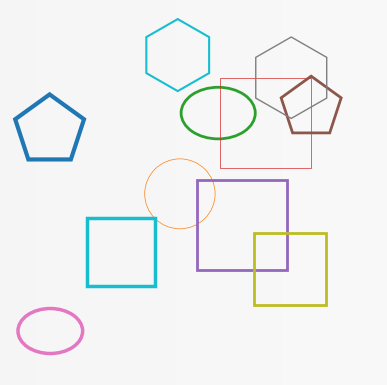[{"shape": "pentagon", "thickness": 3, "radius": 0.47, "center": [0.128, 0.661]}, {"shape": "circle", "thickness": 0.5, "radius": 0.45, "center": [0.464, 0.497]}, {"shape": "oval", "thickness": 2, "radius": 0.48, "center": [0.563, 0.706]}, {"shape": "square", "thickness": 0.5, "radius": 0.59, "center": [0.684, 0.68]}, {"shape": "square", "thickness": 2, "radius": 0.58, "center": [0.625, 0.417]}, {"shape": "pentagon", "thickness": 2, "radius": 0.41, "center": [0.803, 0.721]}, {"shape": "oval", "thickness": 2.5, "radius": 0.42, "center": [0.13, 0.14]}, {"shape": "hexagon", "thickness": 1, "radius": 0.53, "center": [0.752, 0.798]}, {"shape": "square", "thickness": 2, "radius": 0.47, "center": [0.748, 0.301]}, {"shape": "square", "thickness": 2.5, "radius": 0.44, "center": [0.312, 0.345]}, {"shape": "hexagon", "thickness": 1.5, "radius": 0.47, "center": [0.459, 0.857]}]